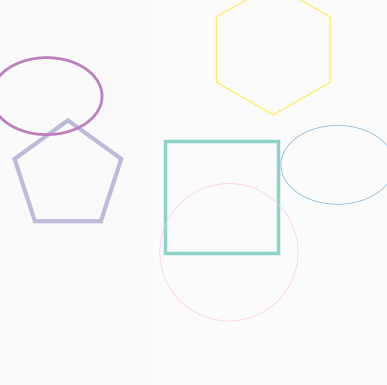[{"shape": "square", "thickness": 2.5, "radius": 0.73, "center": [0.572, 0.489]}, {"shape": "pentagon", "thickness": 3, "radius": 0.72, "center": [0.175, 0.543]}, {"shape": "oval", "thickness": 0.5, "radius": 0.73, "center": [0.871, 0.572]}, {"shape": "circle", "thickness": 0.5, "radius": 0.89, "center": [0.591, 0.345]}, {"shape": "oval", "thickness": 2, "radius": 0.71, "center": [0.121, 0.75]}, {"shape": "hexagon", "thickness": 1, "radius": 0.85, "center": [0.705, 0.871]}]